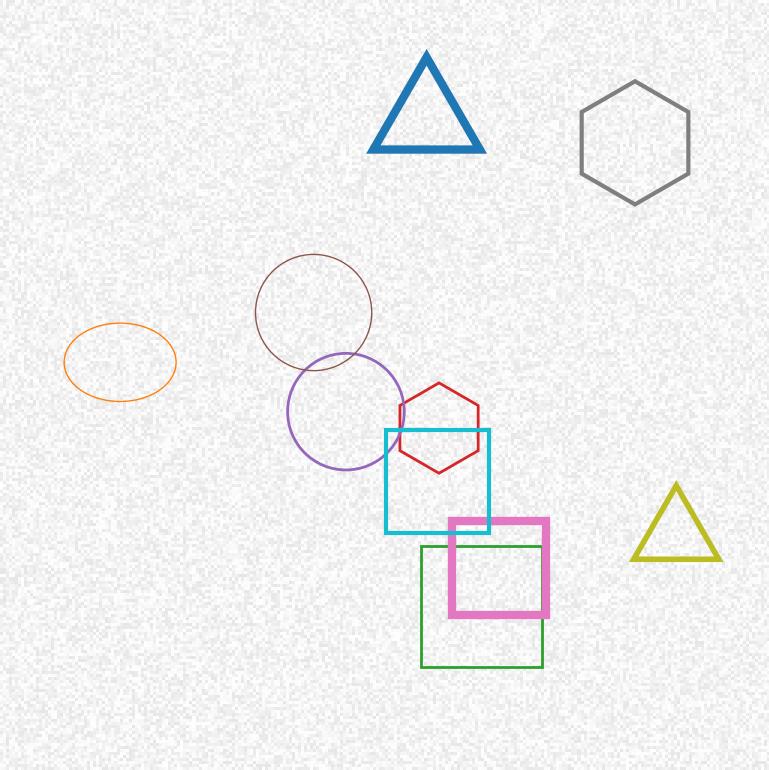[{"shape": "triangle", "thickness": 3, "radius": 0.4, "center": [0.554, 0.846]}, {"shape": "oval", "thickness": 0.5, "radius": 0.36, "center": [0.156, 0.529]}, {"shape": "square", "thickness": 1, "radius": 0.39, "center": [0.625, 0.213]}, {"shape": "hexagon", "thickness": 1, "radius": 0.29, "center": [0.57, 0.444]}, {"shape": "circle", "thickness": 1, "radius": 0.38, "center": [0.449, 0.465]}, {"shape": "circle", "thickness": 0.5, "radius": 0.38, "center": [0.407, 0.594]}, {"shape": "square", "thickness": 3, "radius": 0.3, "center": [0.648, 0.263]}, {"shape": "hexagon", "thickness": 1.5, "radius": 0.4, "center": [0.825, 0.815]}, {"shape": "triangle", "thickness": 2, "radius": 0.32, "center": [0.878, 0.306]}, {"shape": "square", "thickness": 1.5, "radius": 0.33, "center": [0.568, 0.375]}]